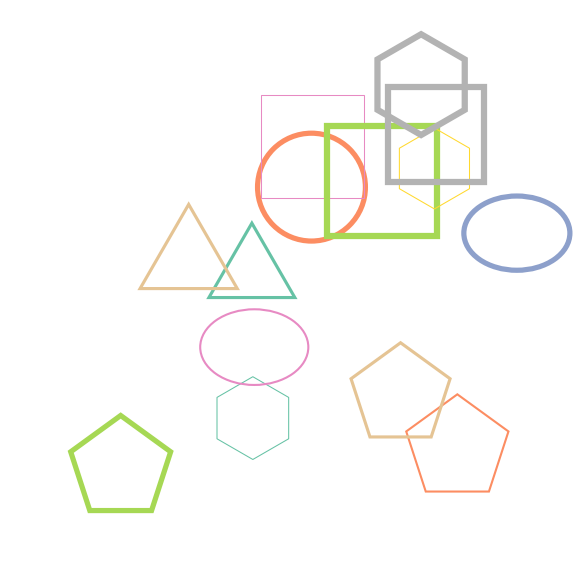[{"shape": "hexagon", "thickness": 0.5, "radius": 0.36, "center": [0.438, 0.275]}, {"shape": "triangle", "thickness": 1.5, "radius": 0.43, "center": [0.436, 0.527]}, {"shape": "circle", "thickness": 2.5, "radius": 0.47, "center": [0.539, 0.675]}, {"shape": "pentagon", "thickness": 1, "radius": 0.47, "center": [0.792, 0.223]}, {"shape": "oval", "thickness": 2.5, "radius": 0.46, "center": [0.895, 0.595]}, {"shape": "square", "thickness": 0.5, "radius": 0.45, "center": [0.541, 0.745]}, {"shape": "oval", "thickness": 1, "radius": 0.47, "center": [0.44, 0.398]}, {"shape": "square", "thickness": 3, "radius": 0.47, "center": [0.662, 0.686]}, {"shape": "pentagon", "thickness": 2.5, "radius": 0.45, "center": [0.209, 0.189]}, {"shape": "hexagon", "thickness": 0.5, "radius": 0.35, "center": [0.752, 0.707]}, {"shape": "pentagon", "thickness": 1.5, "radius": 0.45, "center": [0.694, 0.315]}, {"shape": "triangle", "thickness": 1.5, "radius": 0.49, "center": [0.327, 0.548]}, {"shape": "square", "thickness": 3, "radius": 0.41, "center": [0.755, 0.767]}, {"shape": "hexagon", "thickness": 3, "radius": 0.44, "center": [0.729, 0.853]}]